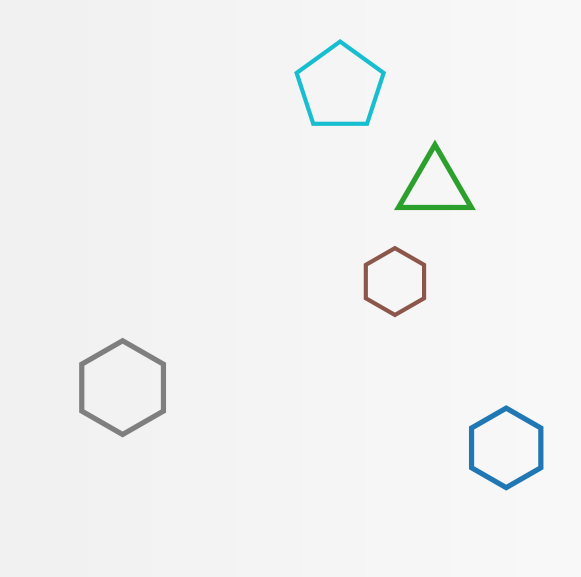[{"shape": "hexagon", "thickness": 2.5, "radius": 0.34, "center": [0.871, 0.224]}, {"shape": "triangle", "thickness": 2.5, "radius": 0.36, "center": [0.748, 0.676]}, {"shape": "hexagon", "thickness": 2, "radius": 0.29, "center": [0.679, 0.512]}, {"shape": "hexagon", "thickness": 2.5, "radius": 0.41, "center": [0.211, 0.328]}, {"shape": "pentagon", "thickness": 2, "radius": 0.39, "center": [0.585, 0.848]}]